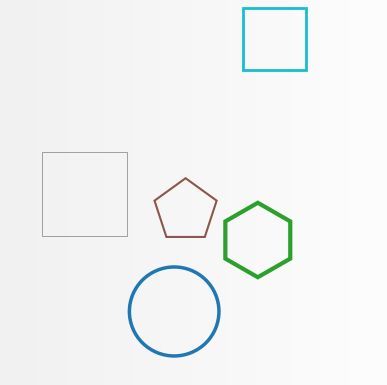[{"shape": "circle", "thickness": 2.5, "radius": 0.58, "center": [0.449, 0.191]}, {"shape": "hexagon", "thickness": 3, "radius": 0.48, "center": [0.665, 0.377]}, {"shape": "pentagon", "thickness": 1.5, "radius": 0.42, "center": [0.479, 0.453]}, {"shape": "square", "thickness": 0.5, "radius": 0.55, "center": [0.219, 0.497]}, {"shape": "square", "thickness": 2, "radius": 0.4, "center": [0.709, 0.899]}]